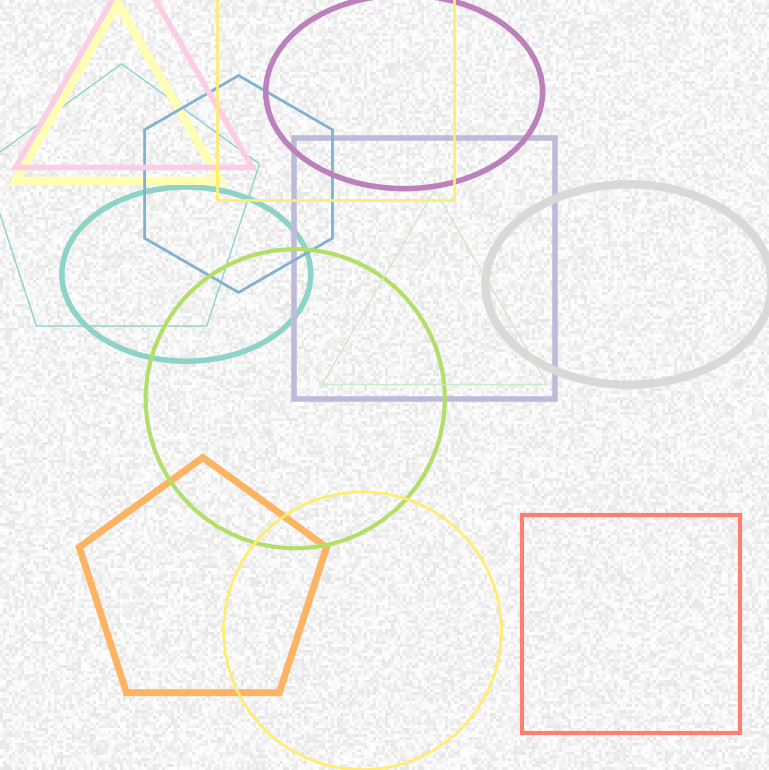[{"shape": "oval", "thickness": 2, "radius": 0.81, "center": [0.242, 0.644]}, {"shape": "pentagon", "thickness": 0.5, "radius": 0.94, "center": [0.158, 0.729]}, {"shape": "triangle", "thickness": 3, "radius": 0.77, "center": [0.153, 0.842]}, {"shape": "square", "thickness": 2, "radius": 0.85, "center": [0.551, 0.651]}, {"shape": "square", "thickness": 1.5, "radius": 0.71, "center": [0.82, 0.189]}, {"shape": "hexagon", "thickness": 1, "radius": 0.7, "center": [0.31, 0.761]}, {"shape": "pentagon", "thickness": 2.5, "radius": 0.84, "center": [0.264, 0.237]}, {"shape": "circle", "thickness": 1.5, "radius": 0.97, "center": [0.383, 0.482]}, {"shape": "triangle", "thickness": 2, "radius": 0.89, "center": [0.174, 0.871]}, {"shape": "oval", "thickness": 3, "radius": 0.93, "center": [0.816, 0.63]}, {"shape": "oval", "thickness": 2, "radius": 0.9, "center": [0.525, 0.881]}, {"shape": "triangle", "thickness": 0.5, "radius": 0.84, "center": [0.565, 0.585]}, {"shape": "circle", "thickness": 1, "radius": 0.9, "center": [0.471, 0.181]}, {"shape": "square", "thickness": 1, "radius": 0.77, "center": [0.436, 0.894]}]